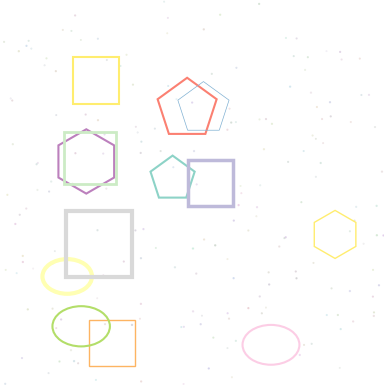[{"shape": "pentagon", "thickness": 1.5, "radius": 0.3, "center": [0.448, 0.536]}, {"shape": "oval", "thickness": 3, "radius": 0.32, "center": [0.175, 0.282]}, {"shape": "square", "thickness": 2.5, "radius": 0.3, "center": [0.547, 0.525]}, {"shape": "pentagon", "thickness": 1.5, "radius": 0.4, "center": [0.486, 0.717]}, {"shape": "pentagon", "thickness": 0.5, "radius": 0.35, "center": [0.528, 0.718]}, {"shape": "square", "thickness": 1, "radius": 0.3, "center": [0.292, 0.109]}, {"shape": "oval", "thickness": 1.5, "radius": 0.37, "center": [0.211, 0.152]}, {"shape": "oval", "thickness": 1.5, "radius": 0.37, "center": [0.704, 0.104]}, {"shape": "square", "thickness": 3, "radius": 0.43, "center": [0.257, 0.366]}, {"shape": "hexagon", "thickness": 1.5, "radius": 0.42, "center": [0.224, 0.581]}, {"shape": "square", "thickness": 2, "radius": 0.34, "center": [0.233, 0.59]}, {"shape": "hexagon", "thickness": 1, "radius": 0.31, "center": [0.87, 0.391]}, {"shape": "square", "thickness": 1.5, "radius": 0.3, "center": [0.249, 0.791]}]